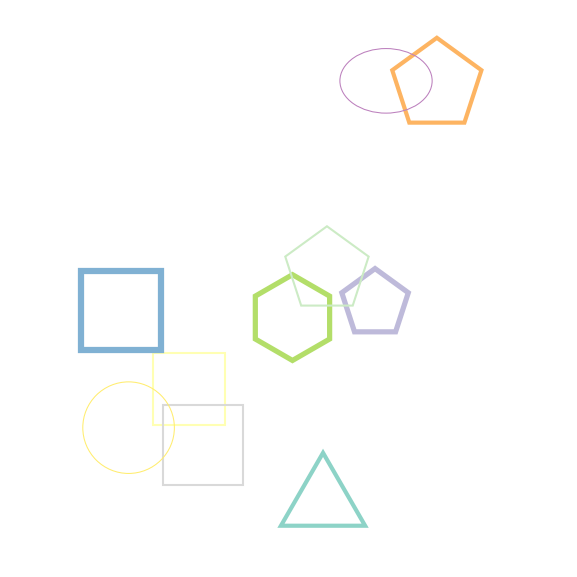[{"shape": "triangle", "thickness": 2, "radius": 0.42, "center": [0.559, 0.131]}, {"shape": "square", "thickness": 1, "radius": 0.31, "center": [0.327, 0.326]}, {"shape": "pentagon", "thickness": 2.5, "radius": 0.3, "center": [0.649, 0.474]}, {"shape": "square", "thickness": 3, "radius": 0.35, "center": [0.209, 0.462]}, {"shape": "pentagon", "thickness": 2, "radius": 0.41, "center": [0.756, 0.852]}, {"shape": "hexagon", "thickness": 2.5, "radius": 0.37, "center": [0.506, 0.449]}, {"shape": "square", "thickness": 1, "radius": 0.34, "center": [0.351, 0.228]}, {"shape": "oval", "thickness": 0.5, "radius": 0.4, "center": [0.668, 0.859]}, {"shape": "pentagon", "thickness": 1, "radius": 0.38, "center": [0.566, 0.531]}, {"shape": "circle", "thickness": 0.5, "radius": 0.4, "center": [0.223, 0.259]}]